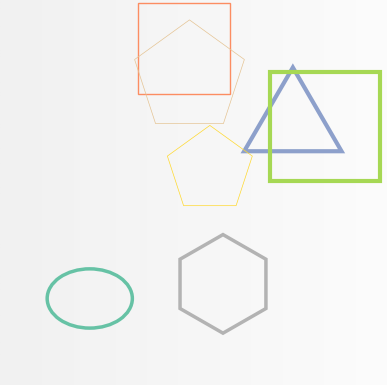[{"shape": "oval", "thickness": 2.5, "radius": 0.55, "center": [0.232, 0.225]}, {"shape": "square", "thickness": 1, "radius": 0.59, "center": [0.474, 0.875]}, {"shape": "triangle", "thickness": 3, "radius": 0.73, "center": [0.756, 0.68]}, {"shape": "square", "thickness": 3, "radius": 0.71, "center": [0.839, 0.671]}, {"shape": "pentagon", "thickness": 0.5, "radius": 0.58, "center": [0.542, 0.559]}, {"shape": "pentagon", "thickness": 0.5, "radius": 0.74, "center": [0.489, 0.799]}, {"shape": "hexagon", "thickness": 2.5, "radius": 0.64, "center": [0.575, 0.263]}]